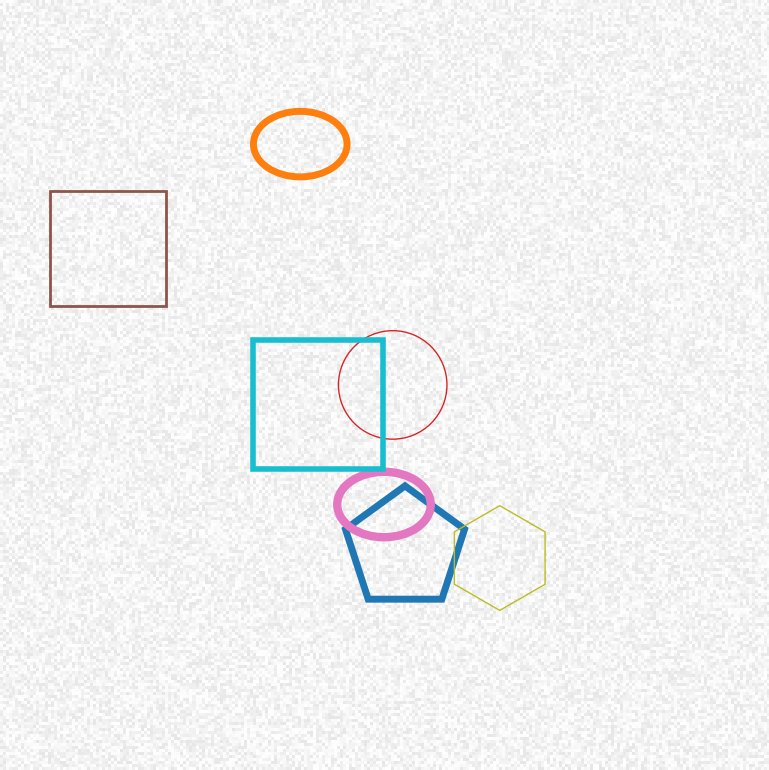[{"shape": "pentagon", "thickness": 2.5, "radius": 0.41, "center": [0.526, 0.288]}, {"shape": "oval", "thickness": 2.5, "radius": 0.3, "center": [0.39, 0.813]}, {"shape": "circle", "thickness": 0.5, "radius": 0.35, "center": [0.51, 0.5]}, {"shape": "square", "thickness": 1, "radius": 0.37, "center": [0.14, 0.677]}, {"shape": "oval", "thickness": 3, "radius": 0.3, "center": [0.499, 0.345]}, {"shape": "hexagon", "thickness": 0.5, "radius": 0.34, "center": [0.649, 0.275]}, {"shape": "square", "thickness": 2, "radius": 0.42, "center": [0.413, 0.475]}]